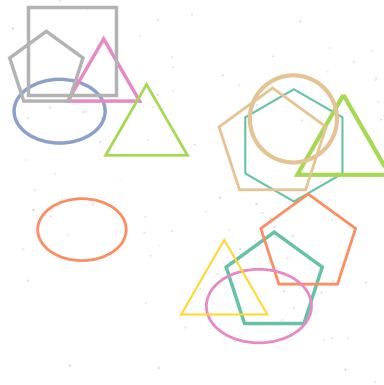[{"shape": "pentagon", "thickness": 2.5, "radius": 0.66, "center": [0.712, 0.266]}, {"shape": "hexagon", "thickness": 1.5, "radius": 0.73, "center": [0.763, 0.622]}, {"shape": "pentagon", "thickness": 2, "radius": 0.65, "center": [0.801, 0.367]}, {"shape": "oval", "thickness": 2, "radius": 0.57, "center": [0.213, 0.404]}, {"shape": "oval", "thickness": 2.5, "radius": 0.59, "center": [0.155, 0.711]}, {"shape": "triangle", "thickness": 2.5, "radius": 0.54, "center": [0.269, 0.791]}, {"shape": "oval", "thickness": 2, "radius": 0.68, "center": [0.673, 0.205]}, {"shape": "triangle", "thickness": 2, "radius": 0.61, "center": [0.381, 0.658]}, {"shape": "triangle", "thickness": 3, "radius": 0.69, "center": [0.892, 0.615]}, {"shape": "triangle", "thickness": 1.5, "radius": 0.65, "center": [0.582, 0.248]}, {"shape": "circle", "thickness": 3, "radius": 0.57, "center": [0.762, 0.691]}, {"shape": "pentagon", "thickness": 2, "radius": 0.73, "center": [0.708, 0.625]}, {"shape": "pentagon", "thickness": 2.5, "radius": 0.5, "center": [0.12, 0.818]}, {"shape": "square", "thickness": 2.5, "radius": 0.57, "center": [0.187, 0.868]}]